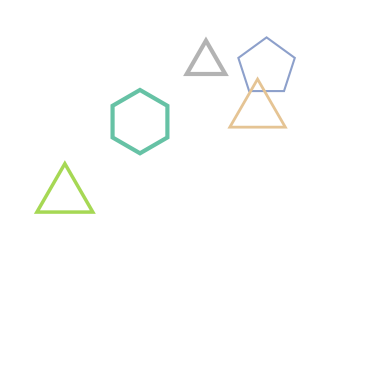[{"shape": "hexagon", "thickness": 3, "radius": 0.41, "center": [0.364, 0.684]}, {"shape": "pentagon", "thickness": 1.5, "radius": 0.39, "center": [0.692, 0.826]}, {"shape": "triangle", "thickness": 2.5, "radius": 0.42, "center": [0.168, 0.491]}, {"shape": "triangle", "thickness": 2, "radius": 0.42, "center": [0.669, 0.711]}, {"shape": "triangle", "thickness": 3, "radius": 0.29, "center": [0.535, 0.837]}]